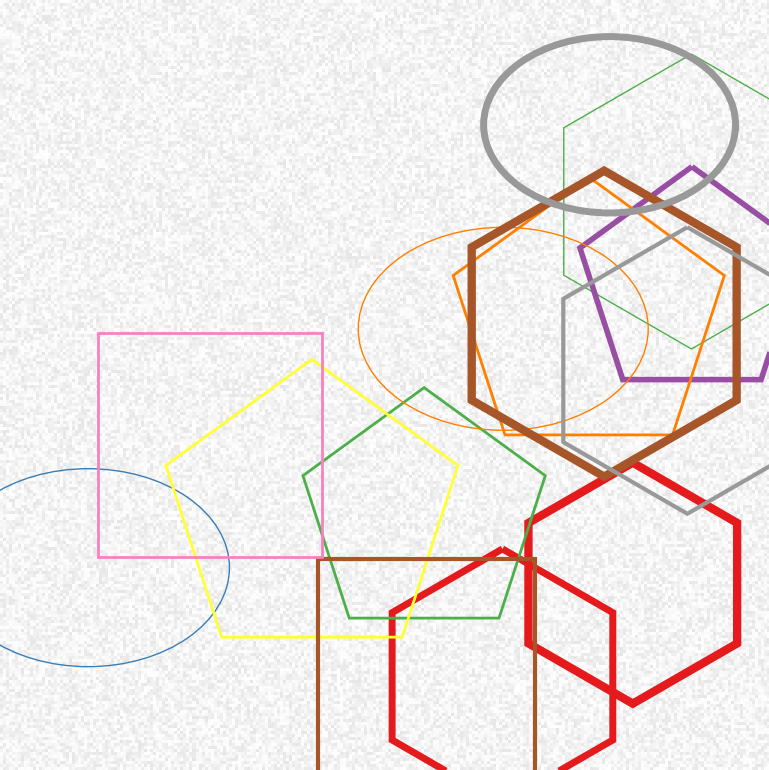[{"shape": "hexagon", "thickness": 3, "radius": 0.78, "center": [0.822, 0.243]}, {"shape": "hexagon", "thickness": 2.5, "radius": 0.83, "center": [0.653, 0.122]}, {"shape": "oval", "thickness": 0.5, "radius": 0.92, "center": [0.114, 0.263]}, {"shape": "pentagon", "thickness": 1, "radius": 0.83, "center": [0.551, 0.331]}, {"shape": "hexagon", "thickness": 0.5, "radius": 0.96, "center": [0.898, 0.738]}, {"shape": "pentagon", "thickness": 2, "radius": 0.76, "center": [0.899, 0.631]}, {"shape": "pentagon", "thickness": 1, "radius": 0.93, "center": [0.765, 0.585]}, {"shape": "oval", "thickness": 0.5, "radius": 0.94, "center": [0.654, 0.573]}, {"shape": "pentagon", "thickness": 1, "radius": 1.0, "center": [0.405, 0.334]}, {"shape": "square", "thickness": 1.5, "radius": 0.71, "center": [0.554, 0.132]}, {"shape": "hexagon", "thickness": 3, "radius": 0.99, "center": [0.785, 0.58]}, {"shape": "square", "thickness": 1, "radius": 0.73, "center": [0.273, 0.422]}, {"shape": "hexagon", "thickness": 1.5, "radius": 0.93, "center": [0.893, 0.519]}, {"shape": "oval", "thickness": 2.5, "radius": 0.82, "center": [0.792, 0.838]}]